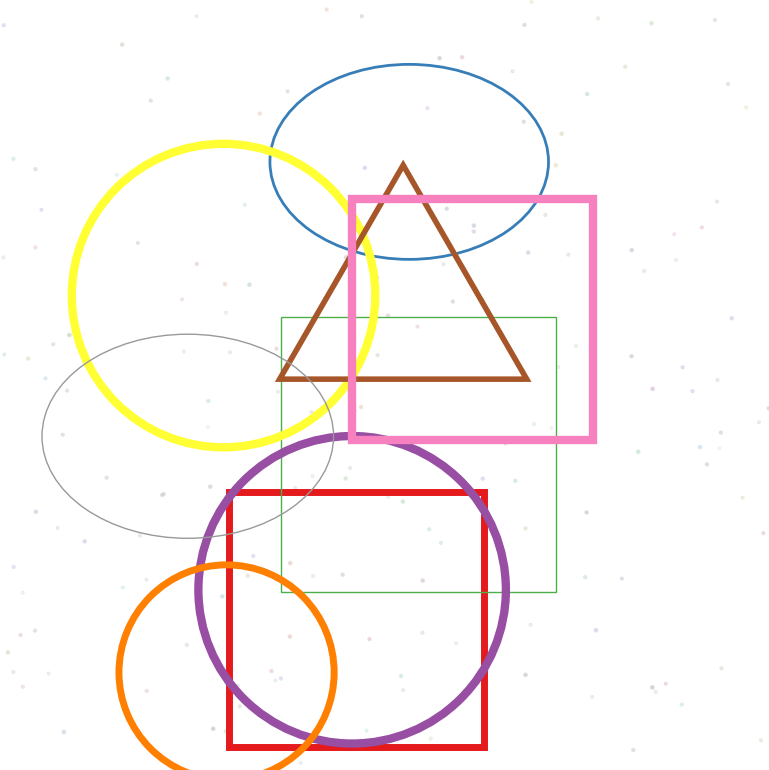[{"shape": "square", "thickness": 2.5, "radius": 0.83, "center": [0.463, 0.196]}, {"shape": "oval", "thickness": 1, "radius": 0.9, "center": [0.531, 0.79]}, {"shape": "square", "thickness": 0.5, "radius": 0.89, "center": [0.544, 0.41]}, {"shape": "circle", "thickness": 3, "radius": 1.0, "center": [0.457, 0.234]}, {"shape": "circle", "thickness": 2.5, "radius": 0.7, "center": [0.294, 0.127]}, {"shape": "circle", "thickness": 3, "radius": 0.99, "center": [0.29, 0.616]}, {"shape": "triangle", "thickness": 2, "radius": 0.93, "center": [0.524, 0.6]}, {"shape": "square", "thickness": 3, "radius": 0.78, "center": [0.614, 0.585]}, {"shape": "oval", "thickness": 0.5, "radius": 0.95, "center": [0.244, 0.433]}]